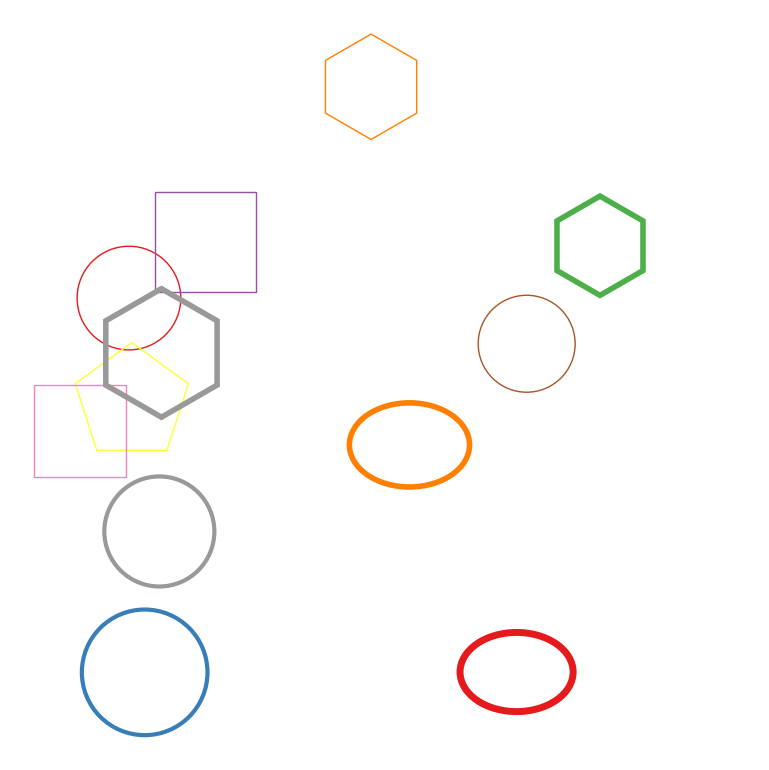[{"shape": "circle", "thickness": 0.5, "radius": 0.34, "center": [0.167, 0.613]}, {"shape": "oval", "thickness": 2.5, "radius": 0.37, "center": [0.671, 0.127]}, {"shape": "circle", "thickness": 1.5, "radius": 0.41, "center": [0.188, 0.127]}, {"shape": "hexagon", "thickness": 2, "radius": 0.32, "center": [0.779, 0.681]}, {"shape": "square", "thickness": 0.5, "radius": 0.33, "center": [0.267, 0.685]}, {"shape": "oval", "thickness": 2, "radius": 0.39, "center": [0.532, 0.422]}, {"shape": "hexagon", "thickness": 0.5, "radius": 0.34, "center": [0.482, 0.887]}, {"shape": "pentagon", "thickness": 0.5, "radius": 0.39, "center": [0.171, 0.478]}, {"shape": "circle", "thickness": 0.5, "radius": 0.31, "center": [0.684, 0.554]}, {"shape": "square", "thickness": 0.5, "radius": 0.3, "center": [0.104, 0.44]}, {"shape": "hexagon", "thickness": 2, "radius": 0.42, "center": [0.21, 0.542]}, {"shape": "circle", "thickness": 1.5, "radius": 0.36, "center": [0.207, 0.31]}]